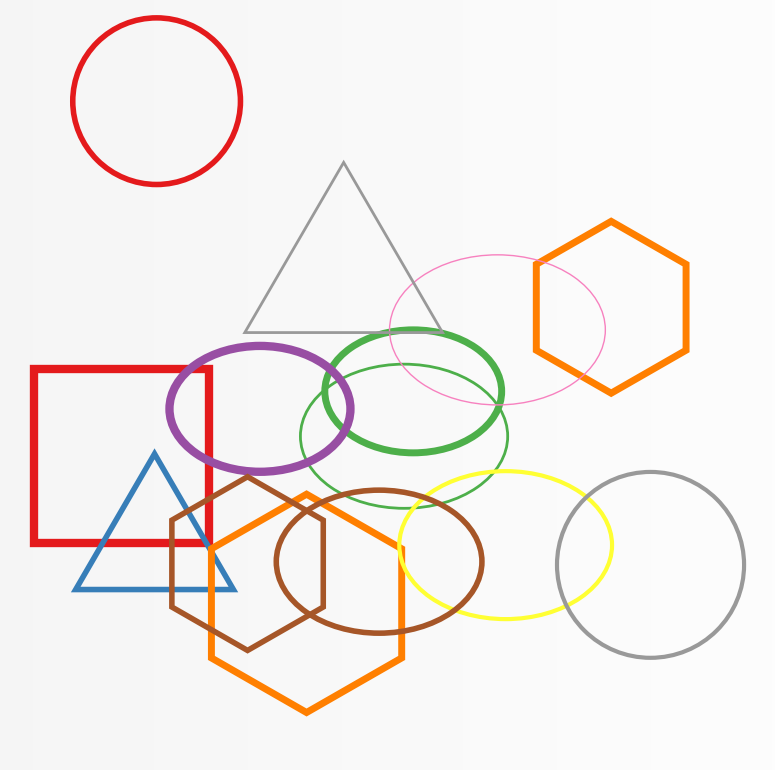[{"shape": "circle", "thickness": 2, "radius": 0.54, "center": [0.202, 0.869]}, {"shape": "square", "thickness": 3, "radius": 0.57, "center": [0.157, 0.408]}, {"shape": "triangle", "thickness": 2, "radius": 0.59, "center": [0.199, 0.293]}, {"shape": "oval", "thickness": 2.5, "radius": 0.57, "center": [0.533, 0.492]}, {"shape": "oval", "thickness": 1, "radius": 0.67, "center": [0.521, 0.433]}, {"shape": "oval", "thickness": 3, "radius": 0.58, "center": [0.335, 0.469]}, {"shape": "hexagon", "thickness": 2.5, "radius": 0.56, "center": [0.789, 0.601]}, {"shape": "hexagon", "thickness": 2.5, "radius": 0.71, "center": [0.396, 0.216]}, {"shape": "oval", "thickness": 1.5, "radius": 0.69, "center": [0.652, 0.292]}, {"shape": "hexagon", "thickness": 2, "radius": 0.56, "center": [0.319, 0.268]}, {"shape": "oval", "thickness": 2, "radius": 0.66, "center": [0.489, 0.271]}, {"shape": "oval", "thickness": 0.5, "radius": 0.7, "center": [0.642, 0.572]}, {"shape": "triangle", "thickness": 1, "radius": 0.74, "center": [0.443, 0.642]}, {"shape": "circle", "thickness": 1.5, "radius": 0.6, "center": [0.839, 0.266]}]